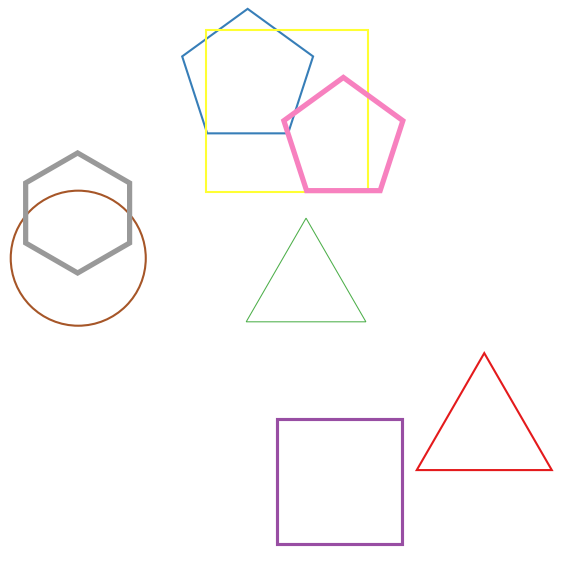[{"shape": "triangle", "thickness": 1, "radius": 0.68, "center": [0.839, 0.253]}, {"shape": "pentagon", "thickness": 1, "radius": 0.6, "center": [0.429, 0.865]}, {"shape": "triangle", "thickness": 0.5, "radius": 0.6, "center": [0.53, 0.502]}, {"shape": "square", "thickness": 1.5, "radius": 0.54, "center": [0.588, 0.165]}, {"shape": "square", "thickness": 1, "radius": 0.7, "center": [0.498, 0.806]}, {"shape": "circle", "thickness": 1, "radius": 0.58, "center": [0.135, 0.552]}, {"shape": "pentagon", "thickness": 2.5, "radius": 0.54, "center": [0.595, 0.757]}, {"shape": "hexagon", "thickness": 2.5, "radius": 0.52, "center": [0.134, 0.63]}]